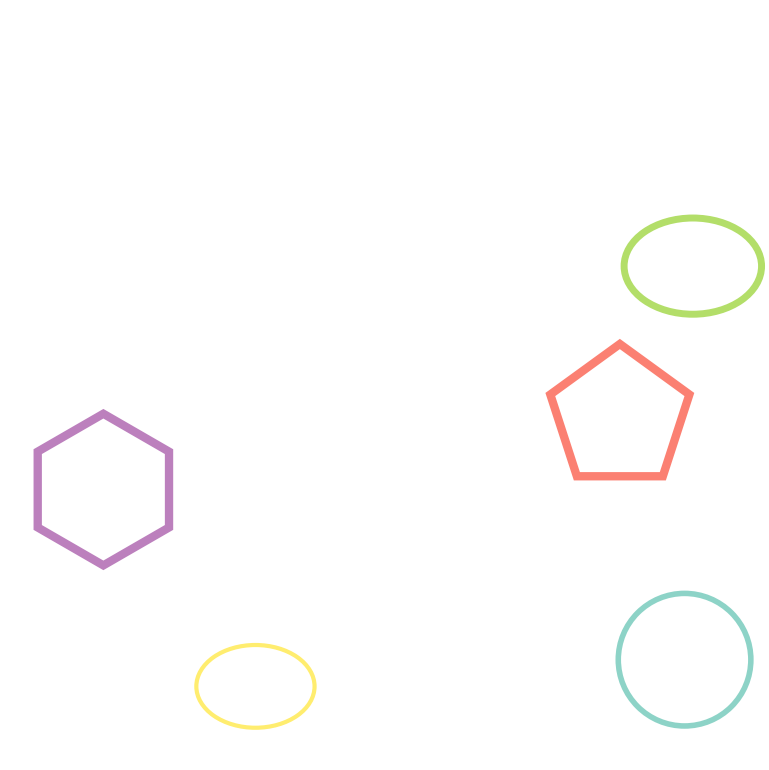[{"shape": "circle", "thickness": 2, "radius": 0.43, "center": [0.889, 0.143]}, {"shape": "pentagon", "thickness": 3, "radius": 0.47, "center": [0.805, 0.458]}, {"shape": "oval", "thickness": 2.5, "radius": 0.45, "center": [0.9, 0.654]}, {"shape": "hexagon", "thickness": 3, "radius": 0.49, "center": [0.134, 0.364]}, {"shape": "oval", "thickness": 1.5, "radius": 0.38, "center": [0.332, 0.109]}]